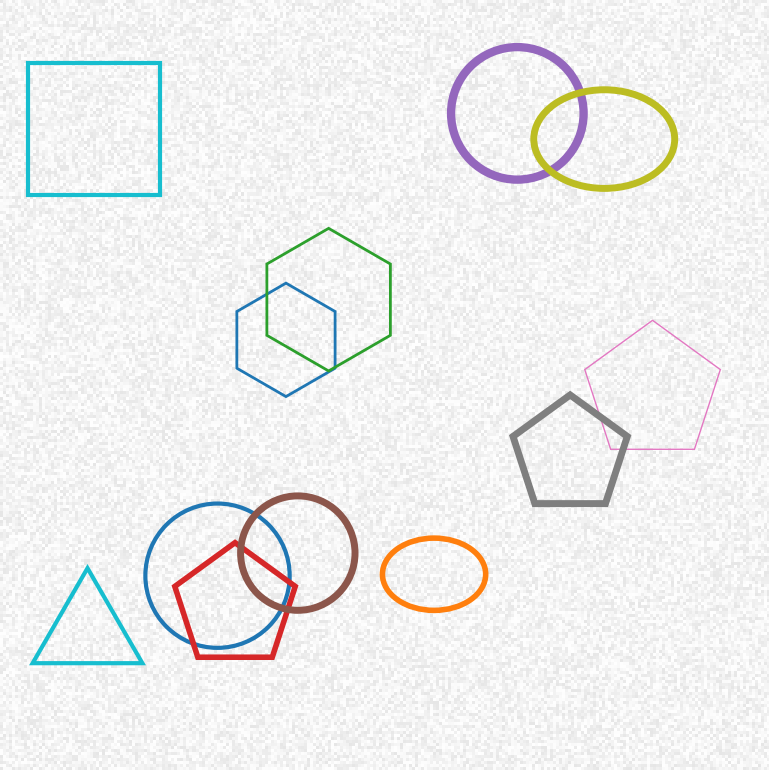[{"shape": "hexagon", "thickness": 1, "radius": 0.37, "center": [0.371, 0.559]}, {"shape": "circle", "thickness": 1.5, "radius": 0.47, "center": [0.282, 0.252]}, {"shape": "oval", "thickness": 2, "radius": 0.34, "center": [0.564, 0.254]}, {"shape": "hexagon", "thickness": 1, "radius": 0.46, "center": [0.427, 0.611]}, {"shape": "pentagon", "thickness": 2, "radius": 0.41, "center": [0.305, 0.213]}, {"shape": "circle", "thickness": 3, "radius": 0.43, "center": [0.672, 0.853]}, {"shape": "circle", "thickness": 2.5, "radius": 0.37, "center": [0.387, 0.282]}, {"shape": "pentagon", "thickness": 0.5, "radius": 0.46, "center": [0.847, 0.491]}, {"shape": "pentagon", "thickness": 2.5, "radius": 0.39, "center": [0.74, 0.409]}, {"shape": "oval", "thickness": 2.5, "radius": 0.46, "center": [0.785, 0.819]}, {"shape": "square", "thickness": 1.5, "radius": 0.43, "center": [0.122, 0.832]}, {"shape": "triangle", "thickness": 1.5, "radius": 0.41, "center": [0.114, 0.18]}]